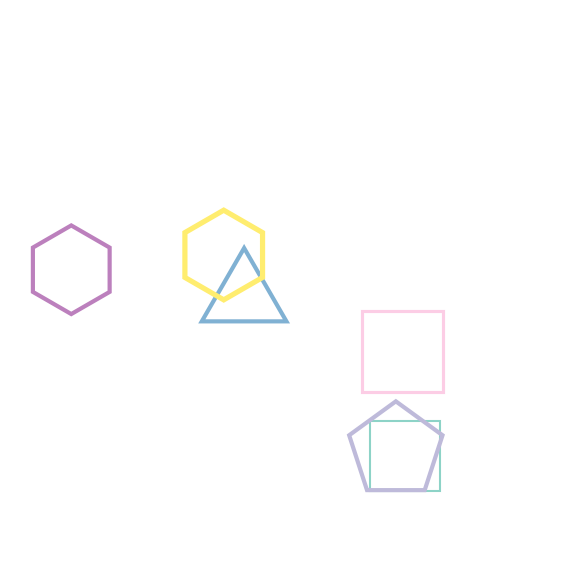[{"shape": "square", "thickness": 1, "radius": 0.3, "center": [0.701, 0.209]}, {"shape": "pentagon", "thickness": 2, "radius": 0.42, "center": [0.685, 0.219]}, {"shape": "triangle", "thickness": 2, "radius": 0.42, "center": [0.423, 0.485]}, {"shape": "square", "thickness": 1.5, "radius": 0.35, "center": [0.697, 0.391]}, {"shape": "hexagon", "thickness": 2, "radius": 0.38, "center": [0.123, 0.532]}, {"shape": "hexagon", "thickness": 2.5, "radius": 0.39, "center": [0.387, 0.558]}]